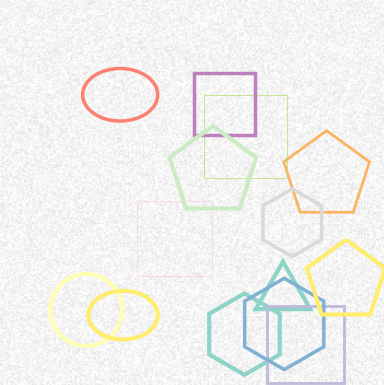[{"shape": "hexagon", "thickness": 3, "radius": 0.53, "center": [0.635, 0.132]}, {"shape": "triangle", "thickness": 3, "radius": 0.41, "center": [0.735, 0.238]}, {"shape": "circle", "thickness": 3, "radius": 0.47, "center": [0.224, 0.195]}, {"shape": "square", "thickness": 2, "radius": 0.5, "center": [0.794, 0.106]}, {"shape": "oval", "thickness": 2.5, "radius": 0.49, "center": [0.312, 0.754]}, {"shape": "hexagon", "thickness": 2.5, "radius": 0.59, "center": [0.738, 0.159]}, {"shape": "pentagon", "thickness": 2, "radius": 0.59, "center": [0.848, 0.543]}, {"shape": "square", "thickness": 0.5, "radius": 0.54, "center": [0.638, 0.645]}, {"shape": "square", "thickness": 0.5, "radius": 0.49, "center": [0.453, 0.38]}, {"shape": "hexagon", "thickness": 2.5, "radius": 0.44, "center": [0.759, 0.422]}, {"shape": "square", "thickness": 2.5, "radius": 0.4, "center": [0.583, 0.73]}, {"shape": "pentagon", "thickness": 3, "radius": 0.59, "center": [0.553, 0.555]}, {"shape": "pentagon", "thickness": 3, "radius": 0.54, "center": [0.899, 0.27]}, {"shape": "oval", "thickness": 3, "radius": 0.45, "center": [0.32, 0.181]}]